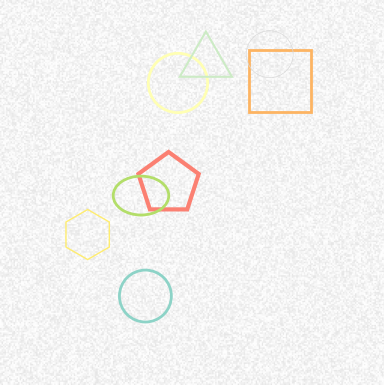[{"shape": "circle", "thickness": 2, "radius": 0.34, "center": [0.378, 0.231]}, {"shape": "circle", "thickness": 2, "radius": 0.39, "center": [0.462, 0.785]}, {"shape": "pentagon", "thickness": 3, "radius": 0.41, "center": [0.438, 0.523]}, {"shape": "square", "thickness": 2, "radius": 0.4, "center": [0.727, 0.79]}, {"shape": "oval", "thickness": 2, "radius": 0.36, "center": [0.366, 0.492]}, {"shape": "circle", "thickness": 0.5, "radius": 0.3, "center": [0.7, 0.859]}, {"shape": "triangle", "thickness": 1.5, "radius": 0.39, "center": [0.535, 0.84]}, {"shape": "hexagon", "thickness": 1, "radius": 0.33, "center": [0.228, 0.391]}]